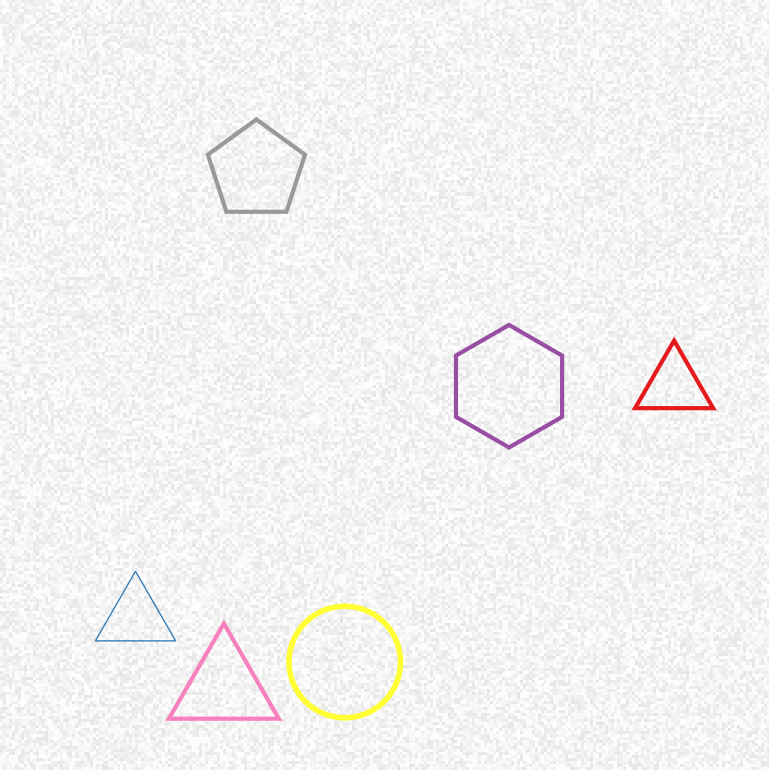[{"shape": "triangle", "thickness": 1.5, "radius": 0.29, "center": [0.875, 0.499]}, {"shape": "triangle", "thickness": 0.5, "radius": 0.3, "center": [0.176, 0.198]}, {"shape": "hexagon", "thickness": 1.5, "radius": 0.4, "center": [0.661, 0.498]}, {"shape": "circle", "thickness": 2, "radius": 0.36, "center": [0.448, 0.14]}, {"shape": "triangle", "thickness": 1.5, "radius": 0.41, "center": [0.291, 0.108]}, {"shape": "pentagon", "thickness": 1.5, "radius": 0.33, "center": [0.333, 0.779]}]